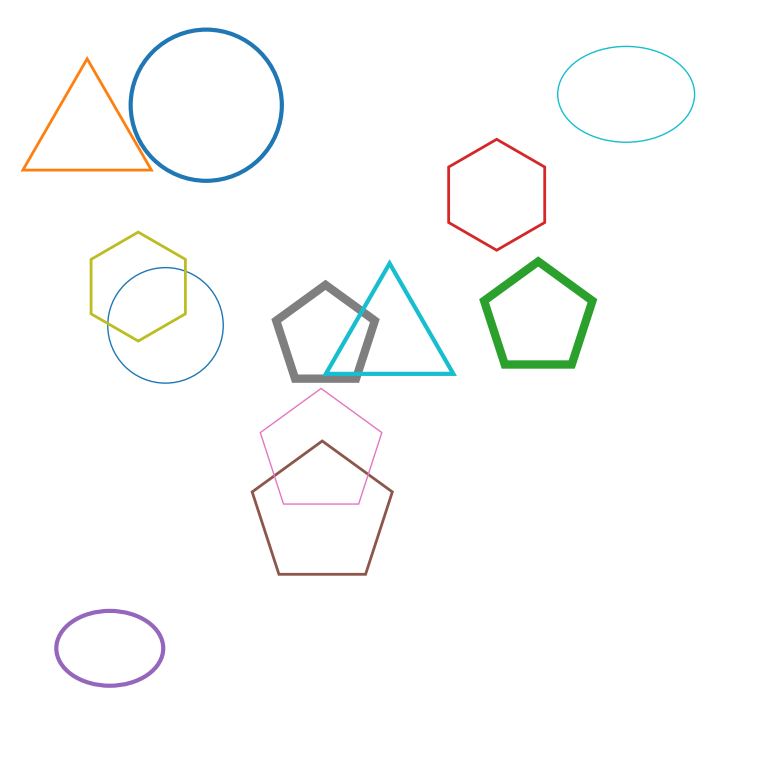[{"shape": "circle", "thickness": 0.5, "radius": 0.37, "center": [0.215, 0.577]}, {"shape": "circle", "thickness": 1.5, "radius": 0.49, "center": [0.268, 0.863]}, {"shape": "triangle", "thickness": 1, "radius": 0.48, "center": [0.113, 0.827]}, {"shape": "pentagon", "thickness": 3, "radius": 0.37, "center": [0.699, 0.586]}, {"shape": "hexagon", "thickness": 1, "radius": 0.36, "center": [0.645, 0.747]}, {"shape": "oval", "thickness": 1.5, "radius": 0.35, "center": [0.143, 0.158]}, {"shape": "pentagon", "thickness": 1, "radius": 0.48, "center": [0.419, 0.332]}, {"shape": "pentagon", "thickness": 0.5, "radius": 0.41, "center": [0.417, 0.413]}, {"shape": "pentagon", "thickness": 3, "radius": 0.34, "center": [0.423, 0.563]}, {"shape": "hexagon", "thickness": 1, "radius": 0.35, "center": [0.18, 0.628]}, {"shape": "triangle", "thickness": 1.5, "radius": 0.48, "center": [0.506, 0.562]}, {"shape": "oval", "thickness": 0.5, "radius": 0.44, "center": [0.813, 0.878]}]